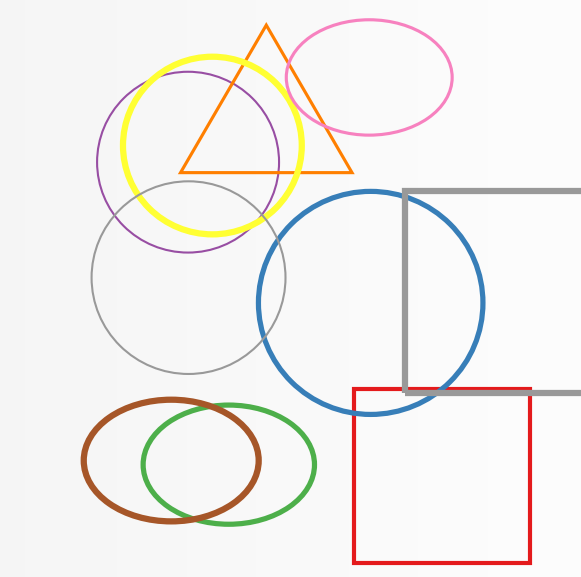[{"shape": "square", "thickness": 2, "radius": 0.75, "center": [0.76, 0.175]}, {"shape": "circle", "thickness": 2.5, "radius": 0.97, "center": [0.638, 0.475]}, {"shape": "oval", "thickness": 2.5, "radius": 0.74, "center": [0.394, 0.195]}, {"shape": "circle", "thickness": 1, "radius": 0.78, "center": [0.324, 0.718]}, {"shape": "triangle", "thickness": 1.5, "radius": 0.85, "center": [0.458, 0.785]}, {"shape": "circle", "thickness": 3, "radius": 0.77, "center": [0.365, 0.747]}, {"shape": "oval", "thickness": 3, "radius": 0.75, "center": [0.295, 0.202]}, {"shape": "oval", "thickness": 1.5, "radius": 0.71, "center": [0.635, 0.865]}, {"shape": "circle", "thickness": 1, "radius": 0.83, "center": [0.324, 0.518]}, {"shape": "square", "thickness": 3, "radius": 0.87, "center": [0.871, 0.493]}]